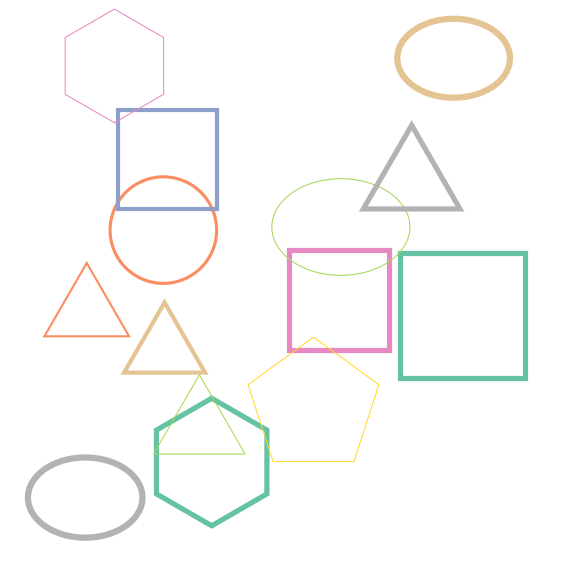[{"shape": "square", "thickness": 2.5, "radius": 0.54, "center": [0.8, 0.452]}, {"shape": "hexagon", "thickness": 2.5, "radius": 0.55, "center": [0.367, 0.199]}, {"shape": "circle", "thickness": 1.5, "radius": 0.46, "center": [0.283, 0.601]}, {"shape": "triangle", "thickness": 1, "radius": 0.42, "center": [0.15, 0.459]}, {"shape": "square", "thickness": 2, "radius": 0.43, "center": [0.29, 0.723]}, {"shape": "square", "thickness": 2.5, "radius": 0.43, "center": [0.587, 0.48]}, {"shape": "hexagon", "thickness": 0.5, "radius": 0.49, "center": [0.198, 0.885]}, {"shape": "oval", "thickness": 0.5, "radius": 0.6, "center": [0.59, 0.606]}, {"shape": "triangle", "thickness": 0.5, "radius": 0.46, "center": [0.345, 0.259]}, {"shape": "pentagon", "thickness": 0.5, "radius": 0.6, "center": [0.543, 0.296]}, {"shape": "triangle", "thickness": 2, "radius": 0.4, "center": [0.285, 0.394]}, {"shape": "oval", "thickness": 3, "radius": 0.49, "center": [0.786, 0.898]}, {"shape": "triangle", "thickness": 2.5, "radius": 0.48, "center": [0.713, 0.686]}, {"shape": "oval", "thickness": 3, "radius": 0.5, "center": [0.148, 0.138]}]